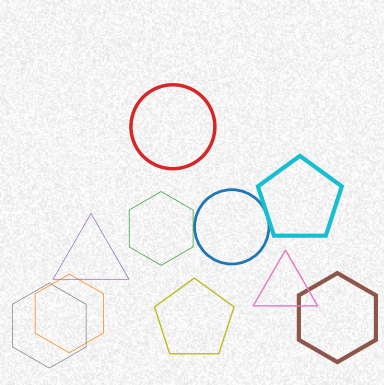[{"shape": "circle", "thickness": 2, "radius": 0.48, "center": [0.602, 0.411]}, {"shape": "hexagon", "thickness": 0.5, "radius": 0.51, "center": [0.18, 0.186]}, {"shape": "hexagon", "thickness": 0.5, "radius": 0.48, "center": [0.419, 0.407]}, {"shape": "circle", "thickness": 2.5, "radius": 0.54, "center": [0.449, 0.671]}, {"shape": "triangle", "thickness": 0.5, "radius": 0.57, "center": [0.236, 0.332]}, {"shape": "hexagon", "thickness": 3, "radius": 0.58, "center": [0.876, 0.175]}, {"shape": "triangle", "thickness": 1, "radius": 0.48, "center": [0.741, 0.254]}, {"shape": "hexagon", "thickness": 0.5, "radius": 0.55, "center": [0.128, 0.154]}, {"shape": "pentagon", "thickness": 1, "radius": 0.54, "center": [0.505, 0.169]}, {"shape": "pentagon", "thickness": 3, "radius": 0.57, "center": [0.779, 0.48]}]